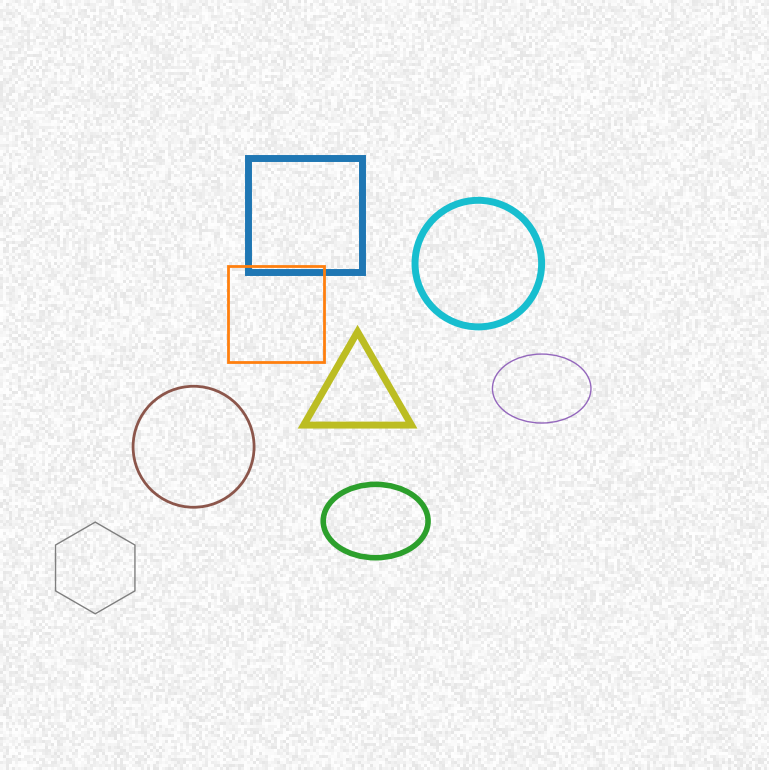[{"shape": "square", "thickness": 2.5, "radius": 0.37, "center": [0.397, 0.721]}, {"shape": "square", "thickness": 1, "radius": 0.31, "center": [0.358, 0.592]}, {"shape": "oval", "thickness": 2, "radius": 0.34, "center": [0.488, 0.323]}, {"shape": "oval", "thickness": 0.5, "radius": 0.32, "center": [0.704, 0.495]}, {"shape": "circle", "thickness": 1, "radius": 0.39, "center": [0.251, 0.42]}, {"shape": "hexagon", "thickness": 0.5, "radius": 0.3, "center": [0.124, 0.262]}, {"shape": "triangle", "thickness": 2.5, "radius": 0.4, "center": [0.464, 0.488]}, {"shape": "circle", "thickness": 2.5, "radius": 0.41, "center": [0.621, 0.658]}]